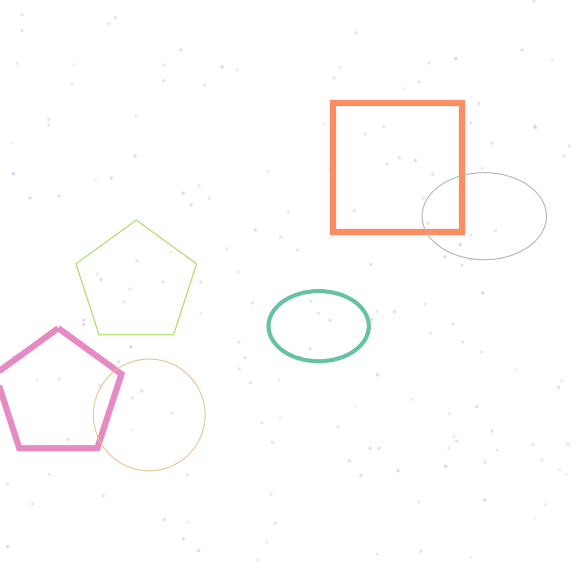[{"shape": "oval", "thickness": 2, "radius": 0.43, "center": [0.552, 0.434]}, {"shape": "square", "thickness": 3, "radius": 0.56, "center": [0.689, 0.708]}, {"shape": "pentagon", "thickness": 3, "radius": 0.57, "center": [0.101, 0.316]}, {"shape": "pentagon", "thickness": 0.5, "radius": 0.55, "center": [0.236, 0.508]}, {"shape": "circle", "thickness": 0.5, "radius": 0.48, "center": [0.258, 0.281]}, {"shape": "oval", "thickness": 0.5, "radius": 0.54, "center": [0.839, 0.625]}]